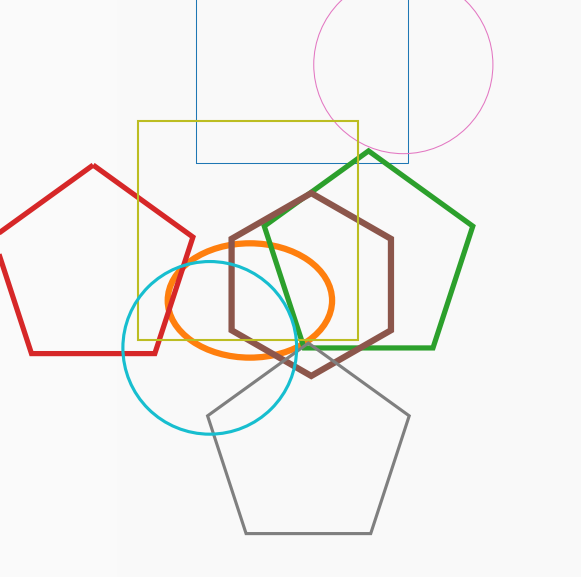[{"shape": "square", "thickness": 0.5, "radius": 0.91, "center": [0.519, 0.899]}, {"shape": "oval", "thickness": 3, "radius": 0.71, "center": [0.43, 0.479]}, {"shape": "pentagon", "thickness": 2.5, "radius": 0.94, "center": [0.634, 0.549]}, {"shape": "pentagon", "thickness": 2.5, "radius": 0.9, "center": [0.16, 0.533]}, {"shape": "hexagon", "thickness": 3, "radius": 0.79, "center": [0.536, 0.506]}, {"shape": "circle", "thickness": 0.5, "radius": 0.77, "center": [0.694, 0.887]}, {"shape": "pentagon", "thickness": 1.5, "radius": 0.91, "center": [0.531, 0.223]}, {"shape": "square", "thickness": 1, "radius": 0.95, "center": [0.427, 0.6]}, {"shape": "circle", "thickness": 1.5, "radius": 0.75, "center": [0.361, 0.397]}]